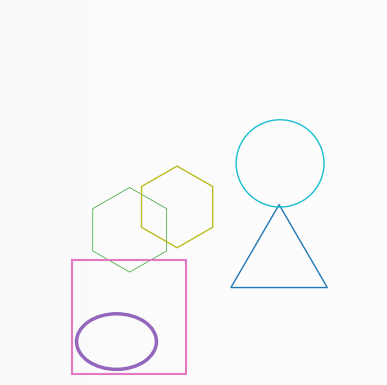[{"shape": "triangle", "thickness": 1, "radius": 0.72, "center": [0.72, 0.325]}, {"shape": "hexagon", "thickness": 0.5, "radius": 0.55, "center": [0.335, 0.403]}, {"shape": "oval", "thickness": 2.5, "radius": 0.52, "center": [0.301, 0.113]}, {"shape": "square", "thickness": 1.5, "radius": 0.74, "center": [0.333, 0.177]}, {"shape": "hexagon", "thickness": 1, "radius": 0.53, "center": [0.457, 0.463]}, {"shape": "circle", "thickness": 1, "radius": 0.57, "center": [0.723, 0.576]}]